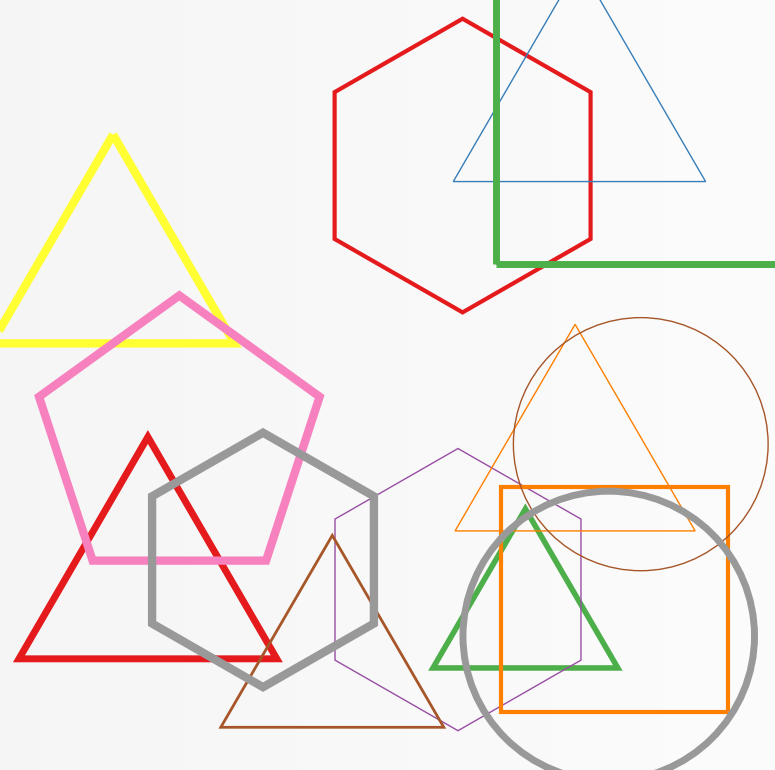[{"shape": "hexagon", "thickness": 1.5, "radius": 0.95, "center": [0.597, 0.785]}, {"shape": "triangle", "thickness": 2.5, "radius": 0.96, "center": [0.191, 0.24]}, {"shape": "triangle", "thickness": 0.5, "radius": 0.94, "center": [0.748, 0.858]}, {"shape": "triangle", "thickness": 2, "radius": 0.69, "center": [0.678, 0.201]}, {"shape": "square", "thickness": 2.5, "radius": 0.96, "center": [0.831, 0.849]}, {"shape": "hexagon", "thickness": 0.5, "radius": 0.92, "center": [0.591, 0.234]}, {"shape": "square", "thickness": 1.5, "radius": 0.73, "center": [0.793, 0.221]}, {"shape": "triangle", "thickness": 0.5, "radius": 0.89, "center": [0.742, 0.4]}, {"shape": "triangle", "thickness": 3, "radius": 0.9, "center": [0.146, 0.644]}, {"shape": "triangle", "thickness": 1, "radius": 0.83, "center": [0.429, 0.139]}, {"shape": "circle", "thickness": 0.5, "radius": 0.82, "center": [0.827, 0.423]}, {"shape": "pentagon", "thickness": 3, "radius": 0.95, "center": [0.231, 0.426]}, {"shape": "circle", "thickness": 2.5, "radius": 0.94, "center": [0.785, 0.174]}, {"shape": "hexagon", "thickness": 3, "radius": 0.83, "center": [0.339, 0.273]}]